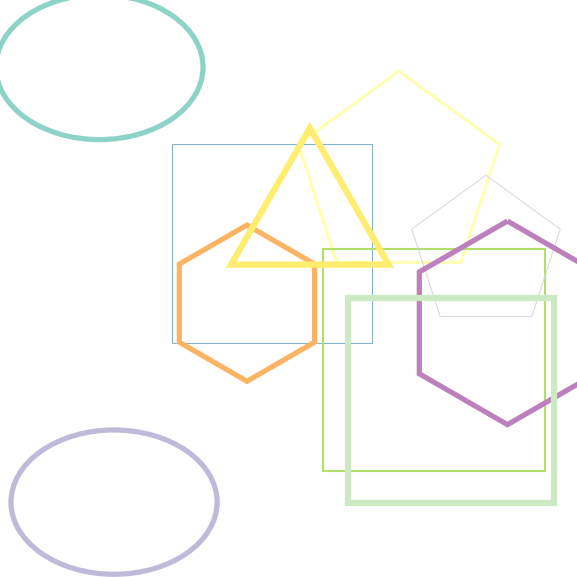[{"shape": "oval", "thickness": 2.5, "radius": 0.9, "center": [0.172, 0.883]}, {"shape": "pentagon", "thickness": 1.5, "radius": 0.91, "center": [0.691, 0.693]}, {"shape": "oval", "thickness": 2.5, "radius": 0.89, "center": [0.197, 0.13]}, {"shape": "square", "thickness": 0.5, "radius": 0.86, "center": [0.471, 0.577]}, {"shape": "hexagon", "thickness": 2.5, "radius": 0.68, "center": [0.428, 0.474]}, {"shape": "square", "thickness": 1, "radius": 0.96, "center": [0.751, 0.376]}, {"shape": "pentagon", "thickness": 0.5, "radius": 0.68, "center": [0.842, 0.561]}, {"shape": "hexagon", "thickness": 2.5, "radius": 0.88, "center": [0.879, 0.44]}, {"shape": "square", "thickness": 3, "radius": 0.89, "center": [0.781, 0.306]}, {"shape": "triangle", "thickness": 3, "radius": 0.79, "center": [0.537, 0.62]}]